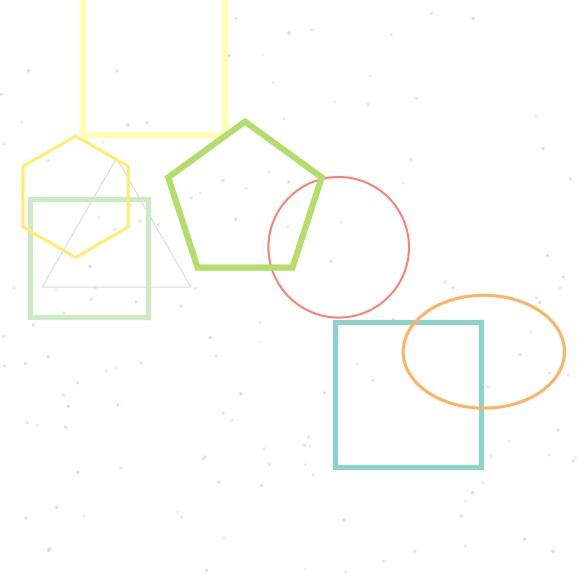[{"shape": "square", "thickness": 2.5, "radius": 0.63, "center": [0.707, 0.316]}, {"shape": "square", "thickness": 3, "radius": 0.62, "center": [0.267, 0.889]}, {"shape": "circle", "thickness": 1, "radius": 0.61, "center": [0.587, 0.571]}, {"shape": "oval", "thickness": 1.5, "radius": 0.7, "center": [0.838, 0.39]}, {"shape": "pentagon", "thickness": 3, "radius": 0.7, "center": [0.424, 0.649]}, {"shape": "triangle", "thickness": 0.5, "radius": 0.74, "center": [0.202, 0.576]}, {"shape": "square", "thickness": 2.5, "radius": 0.51, "center": [0.154, 0.553]}, {"shape": "hexagon", "thickness": 1.5, "radius": 0.53, "center": [0.131, 0.658]}]